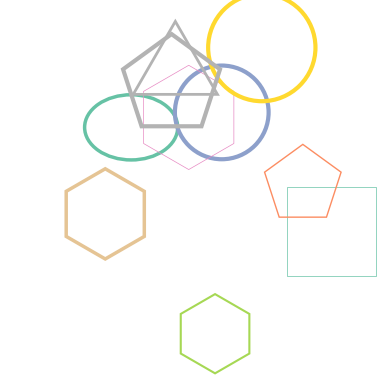[{"shape": "square", "thickness": 0.5, "radius": 0.58, "center": [0.861, 0.399]}, {"shape": "oval", "thickness": 2.5, "radius": 0.6, "center": [0.341, 0.669]}, {"shape": "pentagon", "thickness": 1, "radius": 0.52, "center": [0.787, 0.52]}, {"shape": "circle", "thickness": 3, "radius": 0.61, "center": [0.576, 0.708]}, {"shape": "hexagon", "thickness": 0.5, "radius": 0.68, "center": [0.49, 0.695]}, {"shape": "hexagon", "thickness": 1.5, "radius": 0.51, "center": [0.559, 0.133]}, {"shape": "circle", "thickness": 3, "radius": 0.7, "center": [0.68, 0.876]}, {"shape": "hexagon", "thickness": 2.5, "radius": 0.59, "center": [0.273, 0.444]}, {"shape": "pentagon", "thickness": 3, "radius": 0.66, "center": [0.446, 0.779]}, {"shape": "triangle", "thickness": 2, "radius": 0.63, "center": [0.455, 0.818]}]